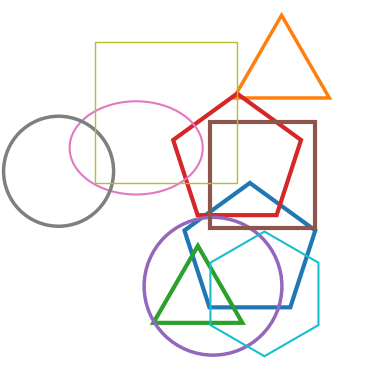[{"shape": "pentagon", "thickness": 3, "radius": 0.89, "center": [0.649, 0.346]}, {"shape": "triangle", "thickness": 2.5, "radius": 0.72, "center": [0.731, 0.817]}, {"shape": "triangle", "thickness": 3, "radius": 0.67, "center": [0.514, 0.228]}, {"shape": "pentagon", "thickness": 3, "radius": 0.87, "center": [0.616, 0.582]}, {"shape": "circle", "thickness": 2.5, "radius": 0.89, "center": [0.553, 0.257]}, {"shape": "square", "thickness": 3, "radius": 0.69, "center": [0.682, 0.546]}, {"shape": "oval", "thickness": 1.5, "radius": 0.86, "center": [0.354, 0.616]}, {"shape": "circle", "thickness": 2.5, "radius": 0.71, "center": [0.152, 0.555]}, {"shape": "square", "thickness": 1, "radius": 0.92, "center": [0.431, 0.708]}, {"shape": "hexagon", "thickness": 1.5, "radius": 0.81, "center": [0.687, 0.237]}]